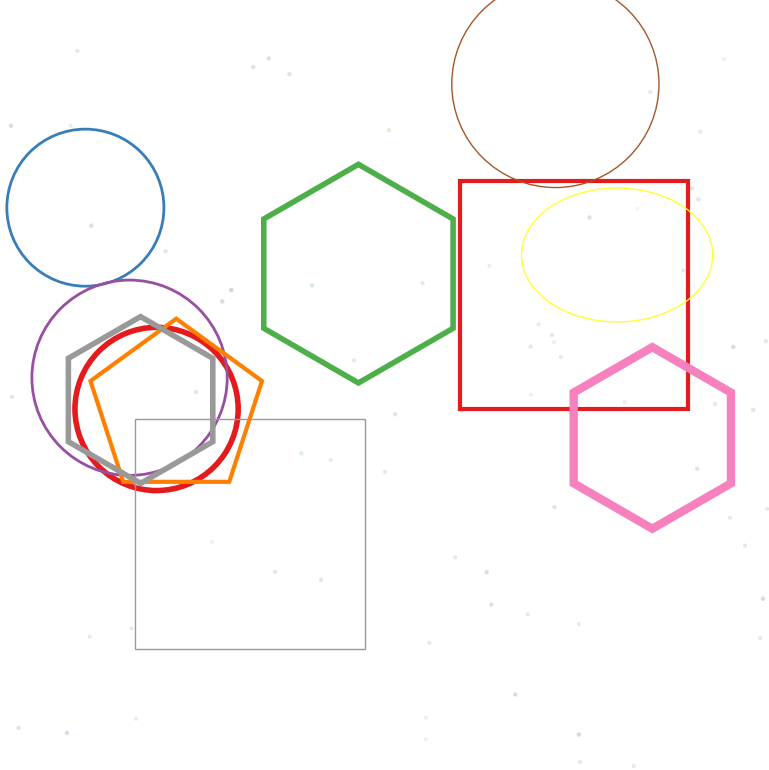[{"shape": "circle", "thickness": 2, "radius": 0.53, "center": [0.203, 0.469]}, {"shape": "square", "thickness": 1.5, "radius": 0.74, "center": [0.745, 0.617]}, {"shape": "circle", "thickness": 1, "radius": 0.51, "center": [0.111, 0.73]}, {"shape": "hexagon", "thickness": 2, "radius": 0.71, "center": [0.466, 0.645]}, {"shape": "circle", "thickness": 1, "radius": 0.63, "center": [0.168, 0.509]}, {"shape": "pentagon", "thickness": 1.5, "radius": 0.59, "center": [0.229, 0.469]}, {"shape": "oval", "thickness": 0.5, "radius": 0.62, "center": [0.801, 0.669]}, {"shape": "circle", "thickness": 0.5, "radius": 0.67, "center": [0.721, 0.891]}, {"shape": "hexagon", "thickness": 3, "radius": 0.59, "center": [0.847, 0.431]}, {"shape": "hexagon", "thickness": 2, "radius": 0.54, "center": [0.183, 0.481]}, {"shape": "square", "thickness": 0.5, "radius": 0.75, "center": [0.325, 0.307]}]